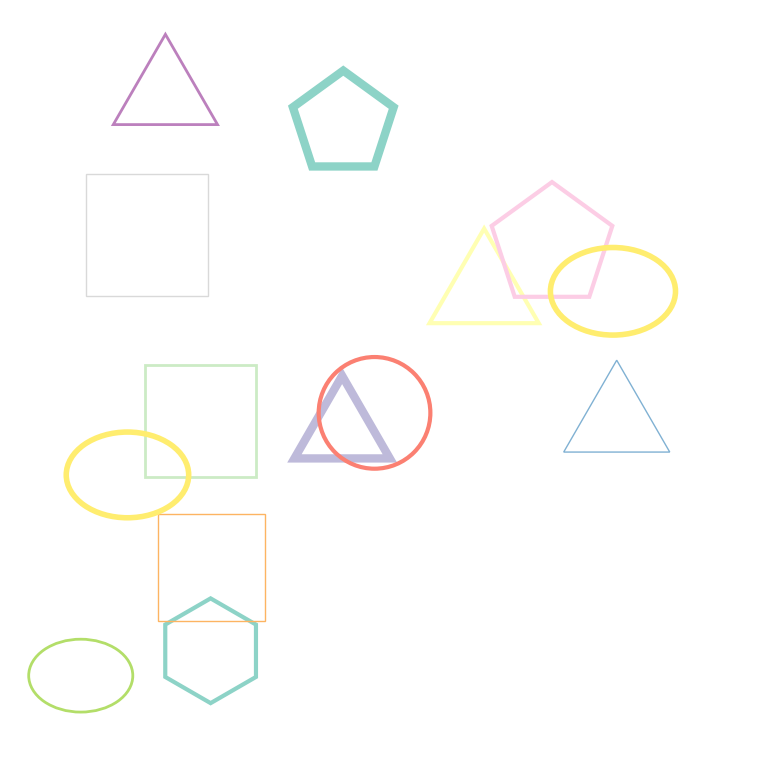[{"shape": "hexagon", "thickness": 1.5, "radius": 0.34, "center": [0.274, 0.155]}, {"shape": "pentagon", "thickness": 3, "radius": 0.34, "center": [0.446, 0.839]}, {"shape": "triangle", "thickness": 1.5, "radius": 0.41, "center": [0.629, 0.621]}, {"shape": "triangle", "thickness": 3, "radius": 0.36, "center": [0.444, 0.44]}, {"shape": "circle", "thickness": 1.5, "radius": 0.36, "center": [0.486, 0.464]}, {"shape": "triangle", "thickness": 0.5, "radius": 0.4, "center": [0.801, 0.453]}, {"shape": "square", "thickness": 0.5, "radius": 0.35, "center": [0.274, 0.263]}, {"shape": "oval", "thickness": 1, "radius": 0.34, "center": [0.105, 0.123]}, {"shape": "pentagon", "thickness": 1.5, "radius": 0.41, "center": [0.717, 0.681]}, {"shape": "square", "thickness": 0.5, "radius": 0.4, "center": [0.191, 0.695]}, {"shape": "triangle", "thickness": 1, "radius": 0.39, "center": [0.215, 0.877]}, {"shape": "square", "thickness": 1, "radius": 0.36, "center": [0.261, 0.453]}, {"shape": "oval", "thickness": 2, "radius": 0.41, "center": [0.796, 0.622]}, {"shape": "oval", "thickness": 2, "radius": 0.4, "center": [0.166, 0.383]}]